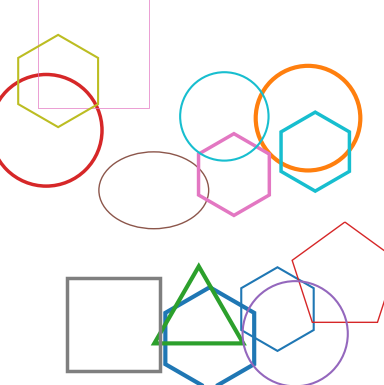[{"shape": "hexagon", "thickness": 3, "radius": 0.67, "center": [0.545, 0.121]}, {"shape": "hexagon", "thickness": 1.5, "radius": 0.54, "center": [0.721, 0.197]}, {"shape": "circle", "thickness": 3, "radius": 0.68, "center": [0.8, 0.693]}, {"shape": "triangle", "thickness": 3, "radius": 0.67, "center": [0.516, 0.175]}, {"shape": "circle", "thickness": 2.5, "radius": 0.72, "center": [0.12, 0.662]}, {"shape": "pentagon", "thickness": 1, "radius": 0.72, "center": [0.896, 0.279]}, {"shape": "circle", "thickness": 1.5, "radius": 0.68, "center": [0.767, 0.133]}, {"shape": "oval", "thickness": 1, "radius": 0.71, "center": [0.399, 0.506]}, {"shape": "square", "thickness": 0.5, "radius": 0.72, "center": [0.243, 0.864]}, {"shape": "hexagon", "thickness": 2.5, "radius": 0.53, "center": [0.608, 0.547]}, {"shape": "square", "thickness": 2.5, "radius": 0.6, "center": [0.296, 0.157]}, {"shape": "hexagon", "thickness": 1.5, "radius": 0.6, "center": [0.151, 0.79]}, {"shape": "hexagon", "thickness": 2.5, "radius": 0.51, "center": [0.819, 0.606]}, {"shape": "circle", "thickness": 1.5, "radius": 0.57, "center": [0.583, 0.698]}]